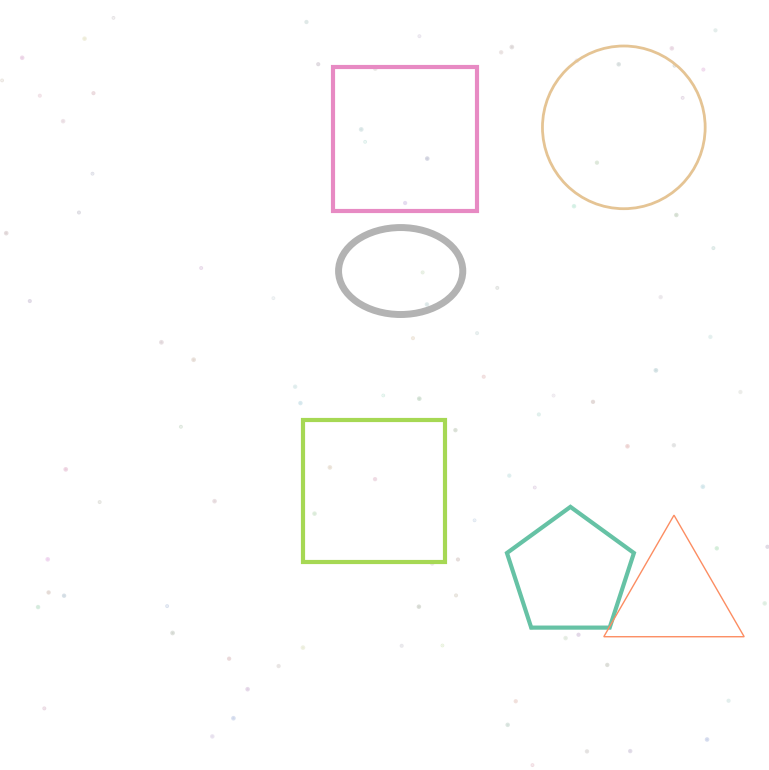[{"shape": "pentagon", "thickness": 1.5, "radius": 0.43, "center": [0.741, 0.255]}, {"shape": "triangle", "thickness": 0.5, "radius": 0.53, "center": [0.875, 0.226]}, {"shape": "square", "thickness": 1.5, "radius": 0.47, "center": [0.526, 0.82]}, {"shape": "square", "thickness": 1.5, "radius": 0.46, "center": [0.485, 0.362]}, {"shape": "circle", "thickness": 1, "radius": 0.53, "center": [0.81, 0.835]}, {"shape": "oval", "thickness": 2.5, "radius": 0.4, "center": [0.52, 0.648]}]